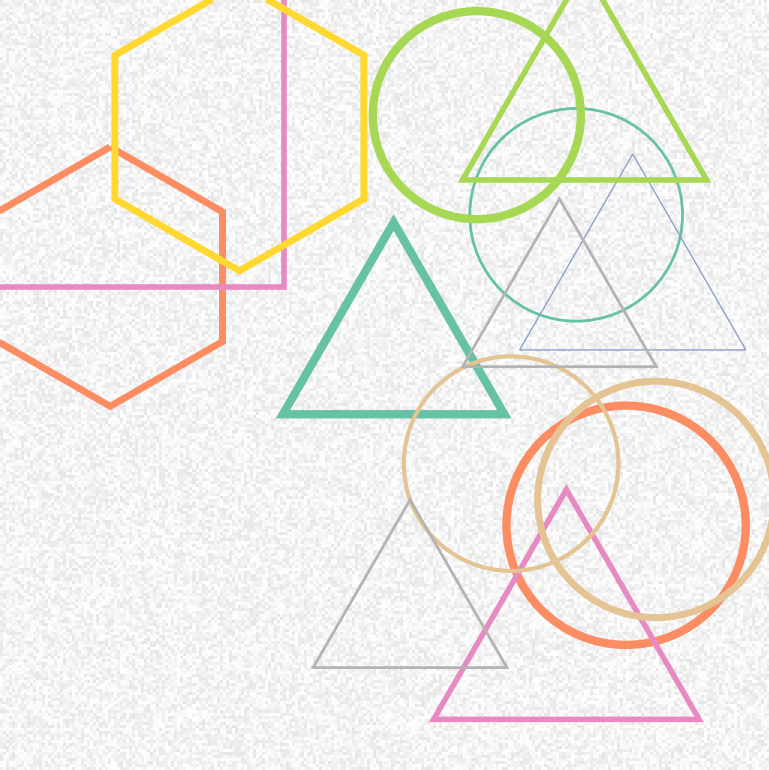[{"shape": "triangle", "thickness": 3, "radius": 0.83, "center": [0.511, 0.545]}, {"shape": "circle", "thickness": 1, "radius": 0.69, "center": [0.748, 0.721]}, {"shape": "circle", "thickness": 3, "radius": 0.78, "center": [0.813, 0.318]}, {"shape": "hexagon", "thickness": 2.5, "radius": 0.84, "center": [0.143, 0.641]}, {"shape": "triangle", "thickness": 0.5, "radius": 0.85, "center": [0.822, 0.63]}, {"shape": "square", "thickness": 2, "radius": 0.98, "center": [0.173, 0.823]}, {"shape": "triangle", "thickness": 2, "radius": 1.0, "center": [0.736, 0.165]}, {"shape": "triangle", "thickness": 2, "radius": 0.92, "center": [0.759, 0.858]}, {"shape": "circle", "thickness": 3, "radius": 0.68, "center": [0.619, 0.85]}, {"shape": "hexagon", "thickness": 2.5, "radius": 0.93, "center": [0.311, 0.835]}, {"shape": "circle", "thickness": 1.5, "radius": 0.7, "center": [0.664, 0.398]}, {"shape": "circle", "thickness": 2.5, "radius": 0.77, "center": [0.852, 0.351]}, {"shape": "triangle", "thickness": 1, "radius": 0.73, "center": [0.533, 0.206]}, {"shape": "triangle", "thickness": 1, "radius": 0.73, "center": [0.727, 0.596]}]